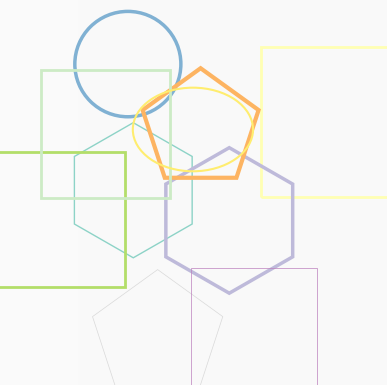[{"shape": "hexagon", "thickness": 1, "radius": 0.88, "center": [0.344, 0.506]}, {"shape": "square", "thickness": 2, "radius": 0.97, "center": [0.868, 0.684]}, {"shape": "hexagon", "thickness": 2.5, "radius": 0.94, "center": [0.592, 0.427]}, {"shape": "circle", "thickness": 2.5, "radius": 0.68, "center": [0.33, 0.834]}, {"shape": "pentagon", "thickness": 3, "radius": 0.79, "center": [0.518, 0.666]}, {"shape": "square", "thickness": 2, "radius": 0.87, "center": [0.149, 0.43]}, {"shape": "pentagon", "thickness": 0.5, "radius": 0.88, "center": [0.407, 0.123]}, {"shape": "square", "thickness": 0.5, "radius": 0.81, "center": [0.656, 0.142]}, {"shape": "square", "thickness": 2, "radius": 0.83, "center": [0.271, 0.652]}, {"shape": "oval", "thickness": 1.5, "radius": 0.78, "center": [0.498, 0.664]}]